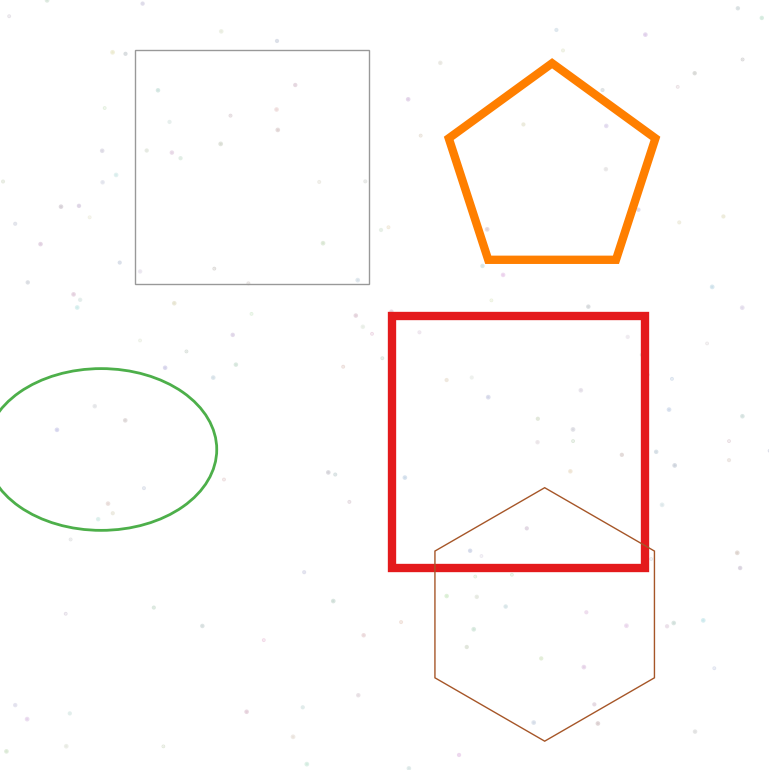[{"shape": "square", "thickness": 3, "radius": 0.82, "center": [0.673, 0.426]}, {"shape": "oval", "thickness": 1, "radius": 0.75, "center": [0.131, 0.416]}, {"shape": "pentagon", "thickness": 3, "radius": 0.71, "center": [0.717, 0.777]}, {"shape": "hexagon", "thickness": 0.5, "radius": 0.82, "center": [0.707, 0.202]}, {"shape": "square", "thickness": 0.5, "radius": 0.76, "center": [0.327, 0.783]}]